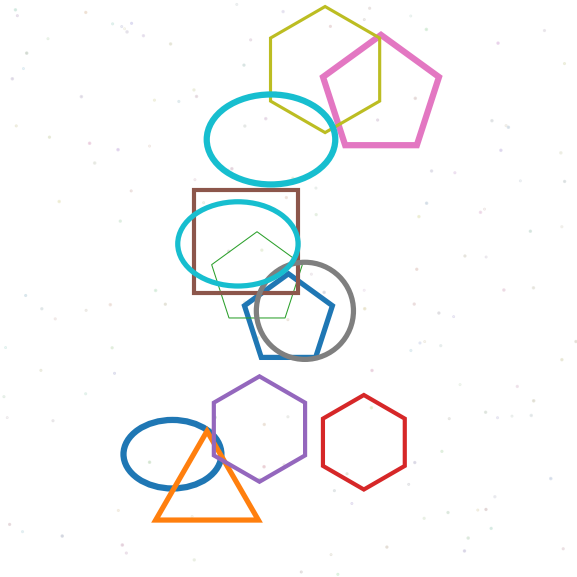[{"shape": "oval", "thickness": 3, "radius": 0.42, "center": [0.299, 0.213]}, {"shape": "pentagon", "thickness": 2.5, "radius": 0.4, "center": [0.499, 0.445]}, {"shape": "triangle", "thickness": 2.5, "radius": 0.51, "center": [0.358, 0.15]}, {"shape": "pentagon", "thickness": 0.5, "radius": 0.41, "center": [0.445, 0.515]}, {"shape": "hexagon", "thickness": 2, "radius": 0.41, "center": [0.63, 0.233]}, {"shape": "hexagon", "thickness": 2, "radius": 0.46, "center": [0.449, 0.256]}, {"shape": "square", "thickness": 2, "radius": 0.45, "center": [0.426, 0.581]}, {"shape": "pentagon", "thickness": 3, "radius": 0.53, "center": [0.66, 0.833]}, {"shape": "circle", "thickness": 2.5, "radius": 0.42, "center": [0.528, 0.461]}, {"shape": "hexagon", "thickness": 1.5, "radius": 0.55, "center": [0.563, 0.879]}, {"shape": "oval", "thickness": 2.5, "radius": 0.52, "center": [0.412, 0.577]}, {"shape": "oval", "thickness": 3, "radius": 0.56, "center": [0.469, 0.758]}]